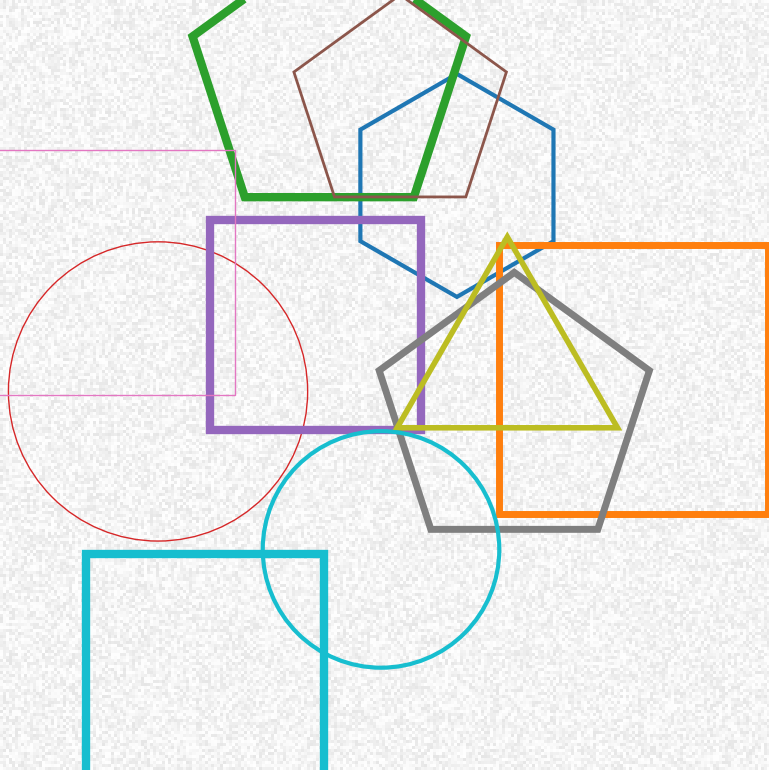[{"shape": "hexagon", "thickness": 1.5, "radius": 0.72, "center": [0.593, 0.759]}, {"shape": "square", "thickness": 2.5, "radius": 0.87, "center": [0.823, 0.507]}, {"shape": "pentagon", "thickness": 3, "radius": 0.93, "center": [0.428, 0.895]}, {"shape": "circle", "thickness": 0.5, "radius": 0.97, "center": [0.205, 0.492]}, {"shape": "square", "thickness": 3, "radius": 0.68, "center": [0.41, 0.577]}, {"shape": "pentagon", "thickness": 1, "radius": 0.73, "center": [0.52, 0.862]}, {"shape": "square", "thickness": 0.5, "radius": 0.8, "center": [0.145, 0.646]}, {"shape": "pentagon", "thickness": 2.5, "radius": 0.92, "center": [0.668, 0.462]}, {"shape": "triangle", "thickness": 2, "radius": 0.83, "center": [0.659, 0.527]}, {"shape": "circle", "thickness": 1.5, "radius": 0.77, "center": [0.495, 0.286]}, {"shape": "square", "thickness": 3, "radius": 0.77, "center": [0.266, 0.126]}]